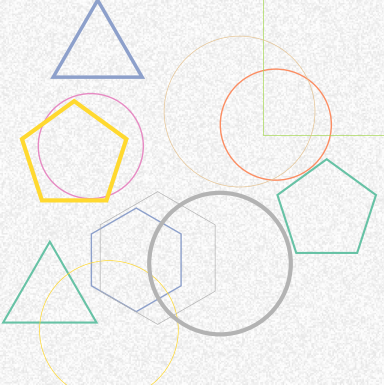[{"shape": "triangle", "thickness": 1.5, "radius": 0.7, "center": [0.129, 0.232]}, {"shape": "pentagon", "thickness": 1.5, "radius": 0.67, "center": [0.849, 0.452]}, {"shape": "circle", "thickness": 1, "radius": 0.72, "center": [0.716, 0.676]}, {"shape": "triangle", "thickness": 2.5, "radius": 0.67, "center": [0.254, 0.866]}, {"shape": "hexagon", "thickness": 1, "radius": 0.67, "center": [0.354, 0.325]}, {"shape": "circle", "thickness": 1, "radius": 0.68, "center": [0.236, 0.62]}, {"shape": "square", "thickness": 0.5, "radius": 0.95, "center": [0.873, 0.838]}, {"shape": "pentagon", "thickness": 3, "radius": 0.71, "center": [0.193, 0.595]}, {"shape": "circle", "thickness": 0.5, "radius": 0.9, "center": [0.283, 0.143]}, {"shape": "circle", "thickness": 0.5, "radius": 0.98, "center": [0.622, 0.71]}, {"shape": "hexagon", "thickness": 0.5, "radius": 0.86, "center": [0.41, 0.33]}, {"shape": "circle", "thickness": 3, "radius": 0.92, "center": [0.571, 0.315]}]